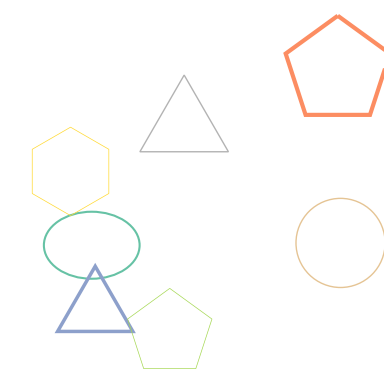[{"shape": "oval", "thickness": 1.5, "radius": 0.62, "center": [0.238, 0.363]}, {"shape": "pentagon", "thickness": 3, "radius": 0.71, "center": [0.877, 0.817]}, {"shape": "triangle", "thickness": 2.5, "radius": 0.56, "center": [0.247, 0.196]}, {"shape": "pentagon", "thickness": 0.5, "radius": 0.58, "center": [0.441, 0.136]}, {"shape": "hexagon", "thickness": 0.5, "radius": 0.57, "center": [0.183, 0.555]}, {"shape": "circle", "thickness": 1, "radius": 0.58, "center": [0.885, 0.369]}, {"shape": "triangle", "thickness": 1, "radius": 0.66, "center": [0.478, 0.672]}]